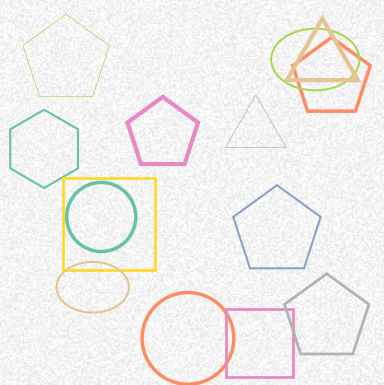[{"shape": "hexagon", "thickness": 1.5, "radius": 0.51, "center": [0.115, 0.613]}, {"shape": "circle", "thickness": 2.5, "radius": 0.45, "center": [0.263, 0.436]}, {"shape": "circle", "thickness": 2.5, "radius": 0.6, "center": [0.488, 0.121]}, {"shape": "pentagon", "thickness": 2.5, "radius": 0.53, "center": [0.861, 0.797]}, {"shape": "pentagon", "thickness": 1.5, "radius": 0.6, "center": [0.719, 0.4]}, {"shape": "pentagon", "thickness": 3, "radius": 0.48, "center": [0.423, 0.652]}, {"shape": "square", "thickness": 2, "radius": 0.44, "center": [0.674, 0.108]}, {"shape": "pentagon", "thickness": 0.5, "radius": 0.59, "center": [0.172, 0.845]}, {"shape": "oval", "thickness": 1.5, "radius": 0.57, "center": [0.819, 0.845]}, {"shape": "square", "thickness": 2, "radius": 0.6, "center": [0.282, 0.418]}, {"shape": "triangle", "thickness": 3, "radius": 0.53, "center": [0.837, 0.845]}, {"shape": "oval", "thickness": 1.5, "radius": 0.47, "center": [0.241, 0.254]}, {"shape": "triangle", "thickness": 0.5, "radius": 0.46, "center": [0.664, 0.662]}, {"shape": "pentagon", "thickness": 2, "radius": 0.58, "center": [0.849, 0.174]}]